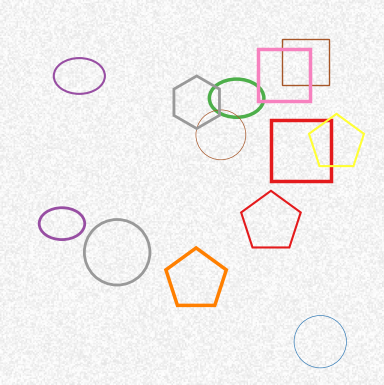[{"shape": "pentagon", "thickness": 1.5, "radius": 0.41, "center": [0.704, 0.423]}, {"shape": "square", "thickness": 2.5, "radius": 0.39, "center": [0.782, 0.609]}, {"shape": "circle", "thickness": 0.5, "radius": 0.34, "center": [0.832, 0.113]}, {"shape": "oval", "thickness": 2.5, "radius": 0.35, "center": [0.615, 0.745]}, {"shape": "oval", "thickness": 2, "radius": 0.3, "center": [0.161, 0.419]}, {"shape": "oval", "thickness": 1.5, "radius": 0.33, "center": [0.206, 0.803]}, {"shape": "pentagon", "thickness": 2.5, "radius": 0.41, "center": [0.509, 0.274]}, {"shape": "pentagon", "thickness": 1.5, "radius": 0.38, "center": [0.874, 0.629]}, {"shape": "square", "thickness": 1, "radius": 0.3, "center": [0.794, 0.838]}, {"shape": "circle", "thickness": 0.5, "radius": 0.32, "center": [0.574, 0.65]}, {"shape": "square", "thickness": 2.5, "radius": 0.33, "center": [0.738, 0.805]}, {"shape": "circle", "thickness": 2, "radius": 0.43, "center": [0.304, 0.345]}, {"shape": "hexagon", "thickness": 2, "radius": 0.34, "center": [0.511, 0.734]}]